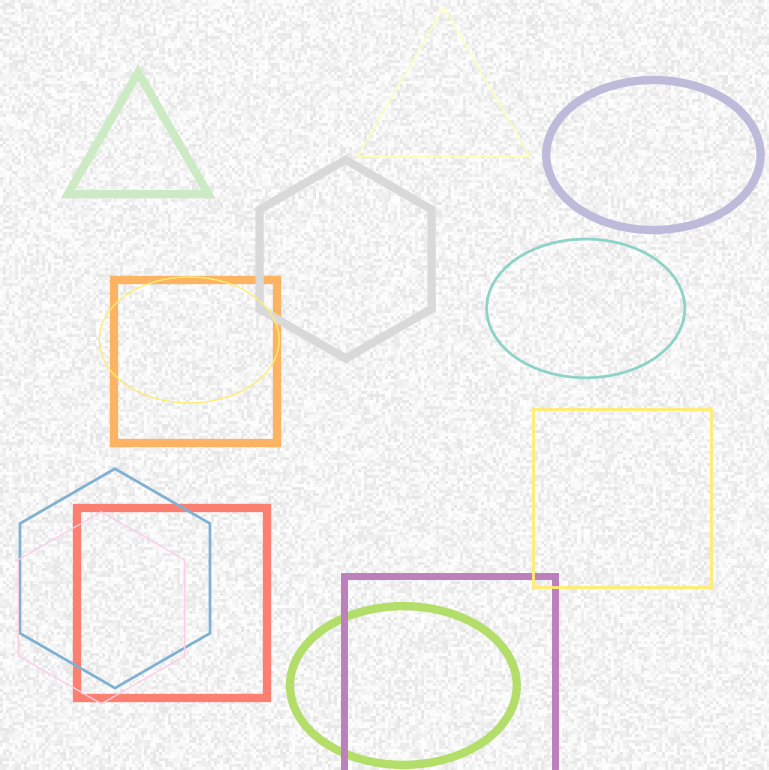[{"shape": "oval", "thickness": 1, "radius": 0.64, "center": [0.761, 0.599]}, {"shape": "triangle", "thickness": 0.5, "radius": 0.65, "center": [0.576, 0.861]}, {"shape": "oval", "thickness": 3, "radius": 0.7, "center": [0.849, 0.799]}, {"shape": "square", "thickness": 3, "radius": 0.62, "center": [0.224, 0.216]}, {"shape": "hexagon", "thickness": 1, "radius": 0.71, "center": [0.149, 0.249]}, {"shape": "square", "thickness": 3, "radius": 0.53, "center": [0.254, 0.531]}, {"shape": "oval", "thickness": 3, "radius": 0.74, "center": [0.524, 0.11]}, {"shape": "hexagon", "thickness": 0.5, "radius": 0.62, "center": [0.132, 0.211]}, {"shape": "hexagon", "thickness": 3, "radius": 0.64, "center": [0.449, 0.663]}, {"shape": "square", "thickness": 2.5, "radius": 0.68, "center": [0.584, 0.115]}, {"shape": "triangle", "thickness": 3, "radius": 0.53, "center": [0.179, 0.801]}, {"shape": "square", "thickness": 1, "radius": 0.58, "center": [0.808, 0.353]}, {"shape": "oval", "thickness": 0.5, "radius": 0.58, "center": [0.246, 0.559]}]